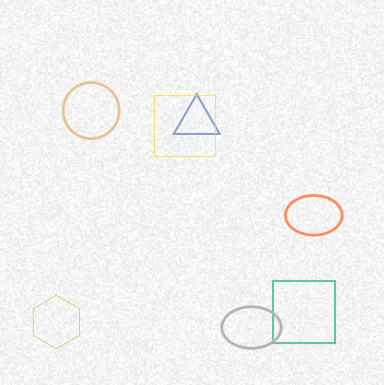[{"shape": "square", "thickness": 1.5, "radius": 0.41, "center": [0.79, 0.19]}, {"shape": "oval", "thickness": 2, "radius": 0.37, "center": [0.815, 0.441]}, {"shape": "triangle", "thickness": 1.5, "radius": 0.34, "center": [0.511, 0.686]}, {"shape": "hexagon", "thickness": 0.5, "radius": 0.35, "center": [0.146, 0.164]}, {"shape": "square", "thickness": 0.5, "radius": 0.4, "center": [0.479, 0.674]}, {"shape": "circle", "thickness": 2, "radius": 0.36, "center": [0.237, 0.713]}, {"shape": "oval", "thickness": 2, "radius": 0.39, "center": [0.653, 0.149]}]